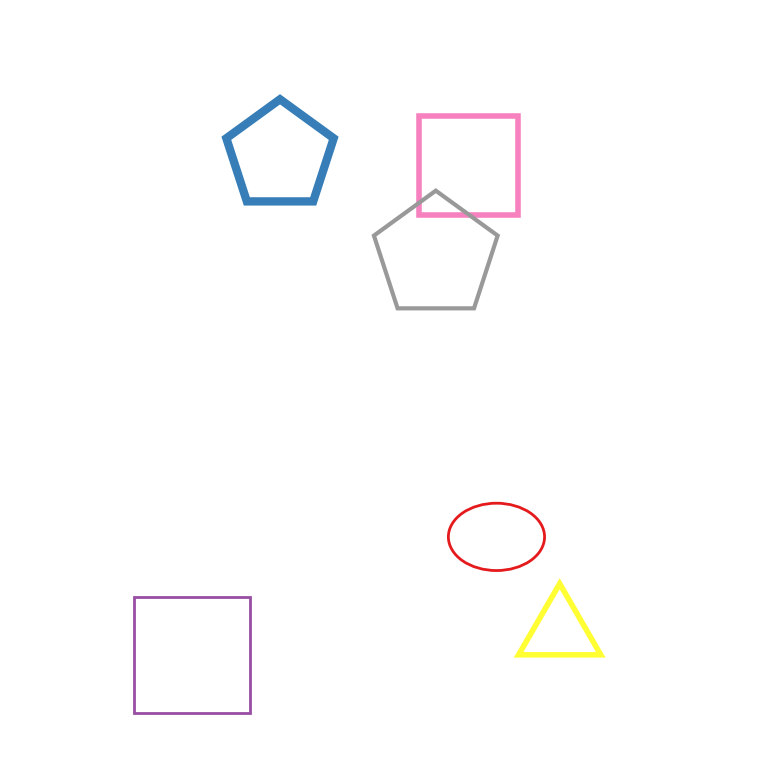[{"shape": "oval", "thickness": 1, "radius": 0.31, "center": [0.645, 0.303]}, {"shape": "pentagon", "thickness": 3, "radius": 0.37, "center": [0.364, 0.798]}, {"shape": "square", "thickness": 1, "radius": 0.38, "center": [0.249, 0.149]}, {"shape": "triangle", "thickness": 2, "radius": 0.31, "center": [0.727, 0.18]}, {"shape": "square", "thickness": 2, "radius": 0.32, "center": [0.609, 0.785]}, {"shape": "pentagon", "thickness": 1.5, "radius": 0.42, "center": [0.566, 0.668]}]